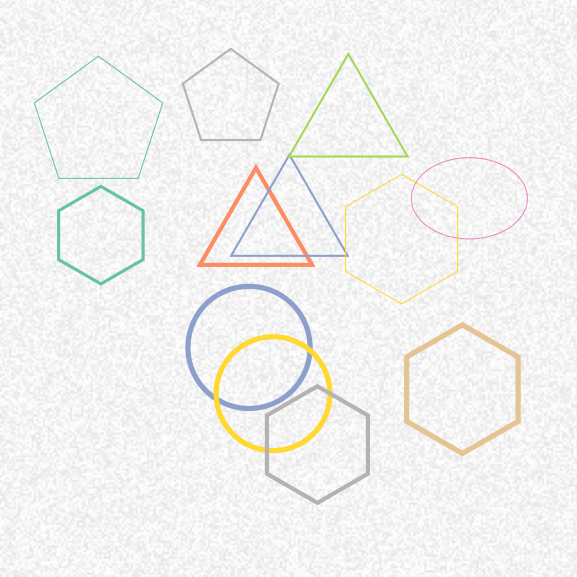[{"shape": "pentagon", "thickness": 0.5, "radius": 0.58, "center": [0.171, 0.785]}, {"shape": "hexagon", "thickness": 1.5, "radius": 0.42, "center": [0.175, 0.592]}, {"shape": "triangle", "thickness": 2, "radius": 0.56, "center": [0.443, 0.597]}, {"shape": "triangle", "thickness": 1, "radius": 0.58, "center": [0.501, 0.614]}, {"shape": "circle", "thickness": 2.5, "radius": 0.53, "center": [0.431, 0.398]}, {"shape": "oval", "thickness": 0.5, "radius": 0.5, "center": [0.813, 0.656]}, {"shape": "triangle", "thickness": 1, "radius": 0.59, "center": [0.603, 0.787]}, {"shape": "hexagon", "thickness": 0.5, "radius": 0.56, "center": [0.695, 0.585]}, {"shape": "circle", "thickness": 2.5, "radius": 0.49, "center": [0.473, 0.317]}, {"shape": "hexagon", "thickness": 2.5, "radius": 0.56, "center": [0.801, 0.325]}, {"shape": "hexagon", "thickness": 2, "radius": 0.5, "center": [0.55, 0.229]}, {"shape": "pentagon", "thickness": 1, "radius": 0.44, "center": [0.4, 0.827]}]